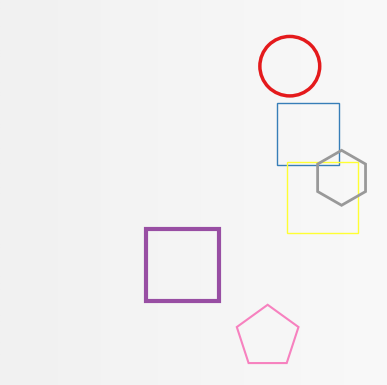[{"shape": "circle", "thickness": 2.5, "radius": 0.39, "center": [0.748, 0.828]}, {"shape": "square", "thickness": 1, "radius": 0.4, "center": [0.795, 0.652]}, {"shape": "square", "thickness": 3, "radius": 0.47, "center": [0.471, 0.312]}, {"shape": "square", "thickness": 1, "radius": 0.46, "center": [0.833, 0.487]}, {"shape": "pentagon", "thickness": 1.5, "radius": 0.42, "center": [0.691, 0.125]}, {"shape": "hexagon", "thickness": 2, "radius": 0.36, "center": [0.881, 0.538]}]